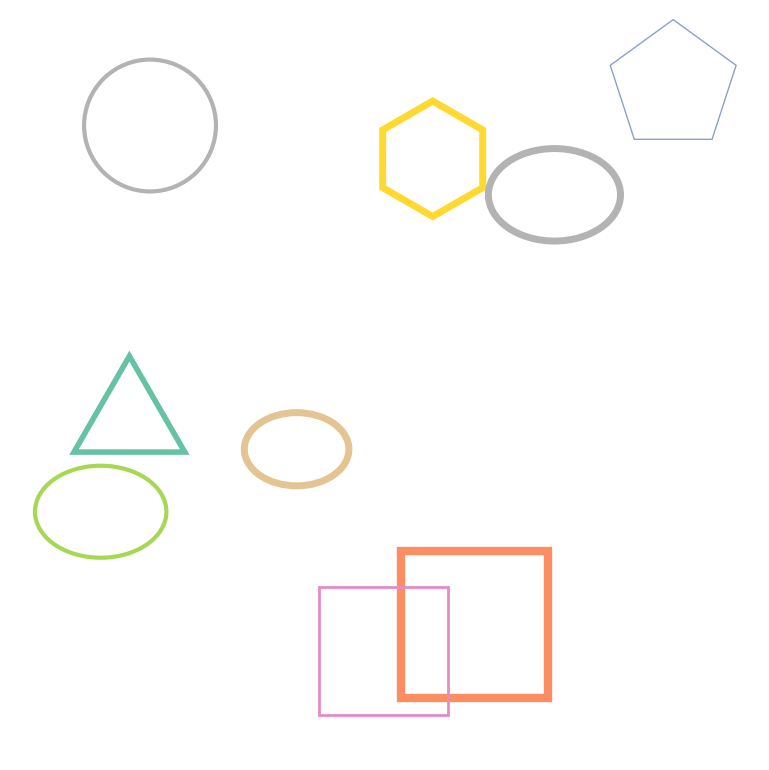[{"shape": "triangle", "thickness": 2, "radius": 0.42, "center": [0.168, 0.454]}, {"shape": "square", "thickness": 3, "radius": 0.48, "center": [0.616, 0.189]}, {"shape": "pentagon", "thickness": 0.5, "radius": 0.43, "center": [0.874, 0.889]}, {"shape": "square", "thickness": 1, "radius": 0.42, "center": [0.498, 0.154]}, {"shape": "oval", "thickness": 1.5, "radius": 0.43, "center": [0.131, 0.335]}, {"shape": "hexagon", "thickness": 2.5, "radius": 0.37, "center": [0.562, 0.794]}, {"shape": "oval", "thickness": 2.5, "radius": 0.34, "center": [0.385, 0.417]}, {"shape": "oval", "thickness": 2.5, "radius": 0.43, "center": [0.72, 0.747]}, {"shape": "circle", "thickness": 1.5, "radius": 0.43, "center": [0.195, 0.837]}]